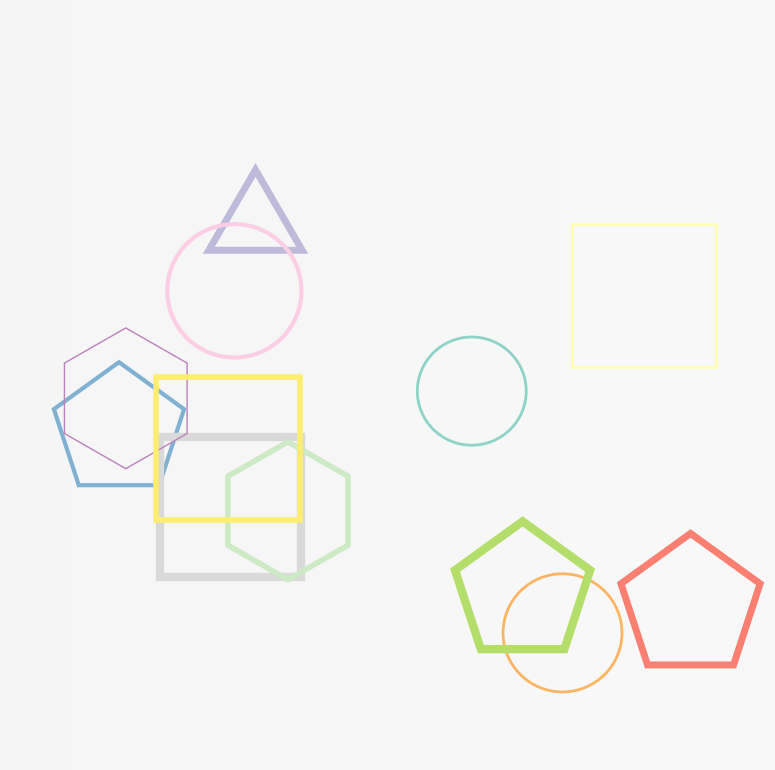[{"shape": "circle", "thickness": 1, "radius": 0.35, "center": [0.609, 0.492]}, {"shape": "square", "thickness": 1, "radius": 0.46, "center": [0.831, 0.616]}, {"shape": "triangle", "thickness": 2.5, "radius": 0.35, "center": [0.33, 0.71]}, {"shape": "pentagon", "thickness": 2.5, "radius": 0.47, "center": [0.891, 0.213]}, {"shape": "pentagon", "thickness": 1.5, "radius": 0.44, "center": [0.154, 0.441]}, {"shape": "circle", "thickness": 1, "radius": 0.38, "center": [0.726, 0.178]}, {"shape": "pentagon", "thickness": 3, "radius": 0.46, "center": [0.674, 0.231]}, {"shape": "circle", "thickness": 1.5, "radius": 0.43, "center": [0.302, 0.622]}, {"shape": "square", "thickness": 3, "radius": 0.45, "center": [0.297, 0.342]}, {"shape": "hexagon", "thickness": 0.5, "radius": 0.46, "center": [0.162, 0.483]}, {"shape": "hexagon", "thickness": 2, "radius": 0.45, "center": [0.372, 0.337]}, {"shape": "square", "thickness": 2, "radius": 0.47, "center": [0.294, 0.417]}]